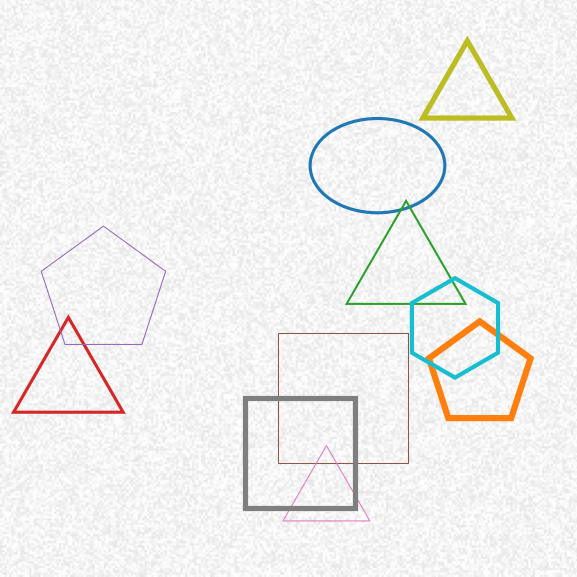[{"shape": "oval", "thickness": 1.5, "radius": 0.58, "center": [0.654, 0.712]}, {"shape": "pentagon", "thickness": 3, "radius": 0.46, "center": [0.831, 0.35]}, {"shape": "triangle", "thickness": 1, "radius": 0.59, "center": [0.703, 0.532]}, {"shape": "triangle", "thickness": 1.5, "radius": 0.55, "center": [0.118, 0.34]}, {"shape": "pentagon", "thickness": 0.5, "radius": 0.57, "center": [0.179, 0.494]}, {"shape": "square", "thickness": 0.5, "radius": 0.56, "center": [0.594, 0.31]}, {"shape": "triangle", "thickness": 0.5, "radius": 0.43, "center": [0.565, 0.141]}, {"shape": "square", "thickness": 2.5, "radius": 0.48, "center": [0.519, 0.215]}, {"shape": "triangle", "thickness": 2.5, "radius": 0.45, "center": [0.809, 0.839]}, {"shape": "hexagon", "thickness": 2, "radius": 0.43, "center": [0.788, 0.431]}]